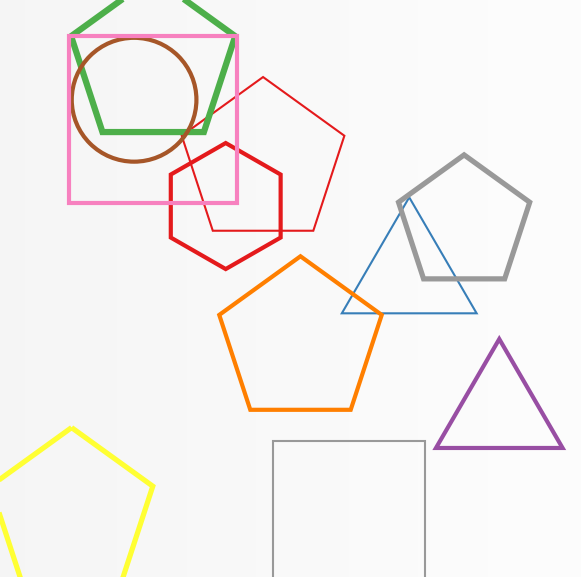[{"shape": "hexagon", "thickness": 2, "radius": 0.55, "center": [0.388, 0.642]}, {"shape": "pentagon", "thickness": 1, "radius": 0.74, "center": [0.453, 0.719]}, {"shape": "triangle", "thickness": 1, "radius": 0.67, "center": [0.704, 0.524]}, {"shape": "pentagon", "thickness": 3, "radius": 0.74, "center": [0.264, 0.891]}, {"shape": "triangle", "thickness": 2, "radius": 0.63, "center": [0.859, 0.286]}, {"shape": "pentagon", "thickness": 2, "radius": 0.73, "center": [0.517, 0.408]}, {"shape": "pentagon", "thickness": 2.5, "radius": 0.73, "center": [0.123, 0.112]}, {"shape": "circle", "thickness": 2, "radius": 0.54, "center": [0.231, 0.826]}, {"shape": "square", "thickness": 2, "radius": 0.72, "center": [0.263, 0.793]}, {"shape": "pentagon", "thickness": 2.5, "radius": 0.59, "center": [0.798, 0.612]}, {"shape": "square", "thickness": 1, "radius": 0.65, "center": [0.6, 0.106]}]